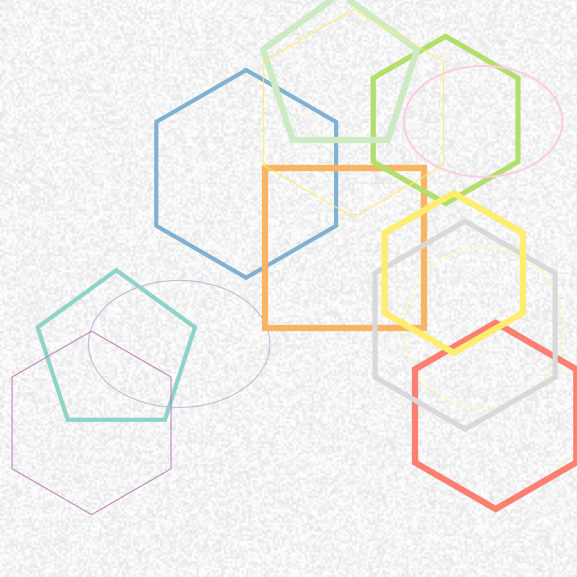[{"shape": "pentagon", "thickness": 2, "radius": 0.72, "center": [0.201, 0.388]}, {"shape": "circle", "thickness": 0.5, "radius": 0.7, "center": [0.838, 0.432]}, {"shape": "oval", "thickness": 0.5, "radius": 0.79, "center": [0.31, 0.404]}, {"shape": "hexagon", "thickness": 3, "radius": 0.81, "center": [0.858, 0.279]}, {"shape": "hexagon", "thickness": 2, "radius": 0.9, "center": [0.426, 0.698]}, {"shape": "square", "thickness": 3, "radius": 0.69, "center": [0.596, 0.57]}, {"shape": "hexagon", "thickness": 2.5, "radius": 0.72, "center": [0.772, 0.791]}, {"shape": "oval", "thickness": 1, "radius": 0.69, "center": [0.837, 0.789]}, {"shape": "hexagon", "thickness": 2.5, "radius": 0.9, "center": [0.805, 0.436]}, {"shape": "hexagon", "thickness": 0.5, "radius": 0.79, "center": [0.159, 0.267]}, {"shape": "pentagon", "thickness": 3, "radius": 0.7, "center": [0.589, 0.87]}, {"shape": "hexagon", "thickness": 0.5, "radius": 0.9, "center": [0.612, 0.803]}, {"shape": "hexagon", "thickness": 3, "radius": 0.69, "center": [0.786, 0.526]}]